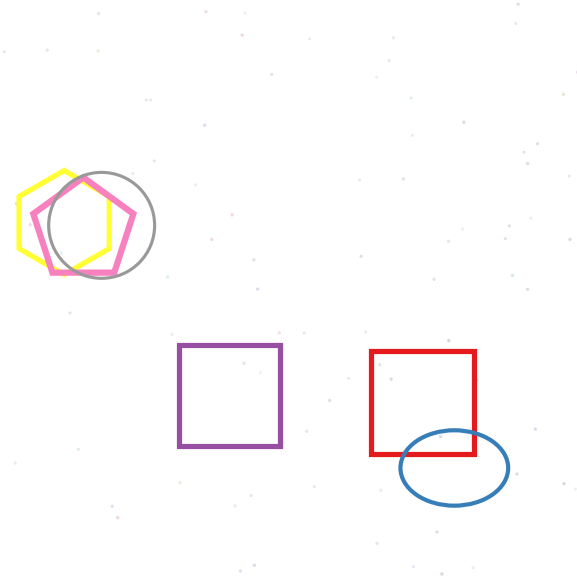[{"shape": "square", "thickness": 2.5, "radius": 0.45, "center": [0.732, 0.302]}, {"shape": "oval", "thickness": 2, "radius": 0.47, "center": [0.787, 0.189]}, {"shape": "square", "thickness": 2.5, "radius": 0.44, "center": [0.397, 0.314]}, {"shape": "hexagon", "thickness": 2.5, "radius": 0.45, "center": [0.111, 0.614]}, {"shape": "pentagon", "thickness": 3, "radius": 0.46, "center": [0.144, 0.601]}, {"shape": "circle", "thickness": 1.5, "radius": 0.46, "center": [0.176, 0.609]}]